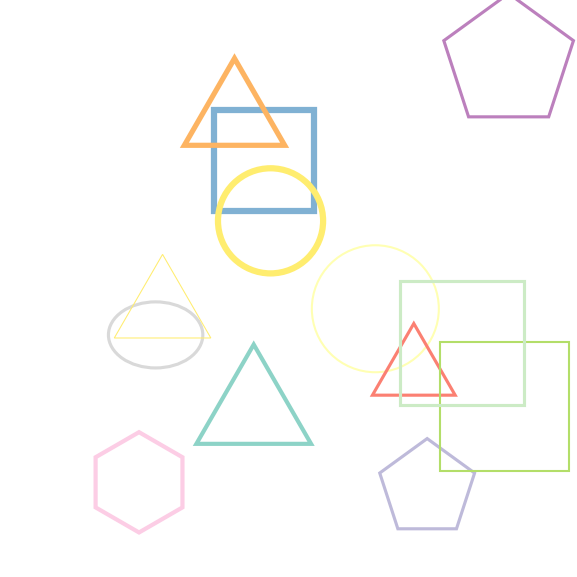[{"shape": "triangle", "thickness": 2, "radius": 0.57, "center": [0.439, 0.288]}, {"shape": "circle", "thickness": 1, "radius": 0.55, "center": [0.65, 0.465]}, {"shape": "pentagon", "thickness": 1.5, "radius": 0.43, "center": [0.74, 0.153]}, {"shape": "triangle", "thickness": 1.5, "radius": 0.41, "center": [0.717, 0.356]}, {"shape": "square", "thickness": 3, "radius": 0.43, "center": [0.457, 0.721]}, {"shape": "triangle", "thickness": 2.5, "radius": 0.5, "center": [0.406, 0.798]}, {"shape": "square", "thickness": 1, "radius": 0.56, "center": [0.874, 0.295]}, {"shape": "hexagon", "thickness": 2, "radius": 0.43, "center": [0.241, 0.164]}, {"shape": "oval", "thickness": 1.5, "radius": 0.41, "center": [0.269, 0.419]}, {"shape": "pentagon", "thickness": 1.5, "radius": 0.59, "center": [0.881, 0.892]}, {"shape": "square", "thickness": 1.5, "radius": 0.53, "center": [0.8, 0.406]}, {"shape": "circle", "thickness": 3, "radius": 0.46, "center": [0.468, 0.617]}, {"shape": "triangle", "thickness": 0.5, "radius": 0.48, "center": [0.281, 0.462]}]